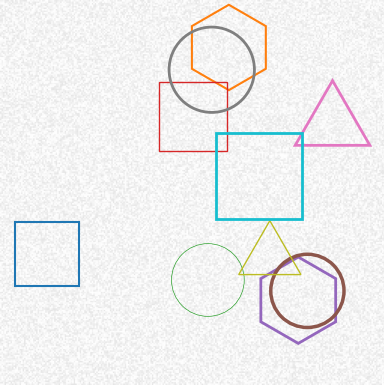[{"shape": "square", "thickness": 1.5, "radius": 0.42, "center": [0.122, 0.341]}, {"shape": "hexagon", "thickness": 1.5, "radius": 0.55, "center": [0.594, 0.877]}, {"shape": "circle", "thickness": 0.5, "radius": 0.47, "center": [0.54, 0.273]}, {"shape": "square", "thickness": 1, "radius": 0.45, "center": [0.501, 0.698]}, {"shape": "hexagon", "thickness": 2, "radius": 0.56, "center": [0.775, 0.22]}, {"shape": "circle", "thickness": 2.5, "radius": 0.48, "center": [0.798, 0.244]}, {"shape": "triangle", "thickness": 2, "radius": 0.56, "center": [0.864, 0.679]}, {"shape": "circle", "thickness": 2, "radius": 0.55, "center": [0.55, 0.819]}, {"shape": "triangle", "thickness": 1, "radius": 0.47, "center": [0.701, 0.333]}, {"shape": "square", "thickness": 2, "radius": 0.56, "center": [0.673, 0.543]}]